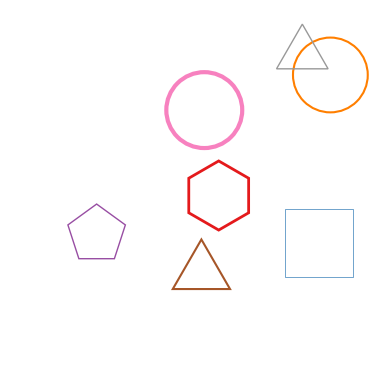[{"shape": "hexagon", "thickness": 2, "radius": 0.45, "center": [0.568, 0.492]}, {"shape": "square", "thickness": 0.5, "radius": 0.44, "center": [0.83, 0.37]}, {"shape": "pentagon", "thickness": 1, "radius": 0.39, "center": [0.251, 0.392]}, {"shape": "circle", "thickness": 1.5, "radius": 0.49, "center": [0.858, 0.805]}, {"shape": "triangle", "thickness": 1.5, "radius": 0.43, "center": [0.523, 0.292]}, {"shape": "circle", "thickness": 3, "radius": 0.49, "center": [0.531, 0.714]}, {"shape": "triangle", "thickness": 1, "radius": 0.39, "center": [0.785, 0.86]}]